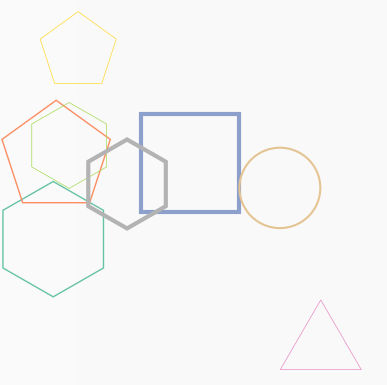[{"shape": "hexagon", "thickness": 1, "radius": 0.75, "center": [0.137, 0.379]}, {"shape": "pentagon", "thickness": 1, "radius": 0.73, "center": [0.145, 0.592]}, {"shape": "square", "thickness": 3, "radius": 0.63, "center": [0.489, 0.576]}, {"shape": "triangle", "thickness": 0.5, "radius": 0.6, "center": [0.828, 0.1]}, {"shape": "hexagon", "thickness": 0.5, "radius": 0.56, "center": [0.179, 0.622]}, {"shape": "pentagon", "thickness": 0.5, "radius": 0.52, "center": [0.202, 0.867]}, {"shape": "circle", "thickness": 1.5, "radius": 0.52, "center": [0.722, 0.512]}, {"shape": "hexagon", "thickness": 3, "radius": 0.58, "center": [0.328, 0.522]}]